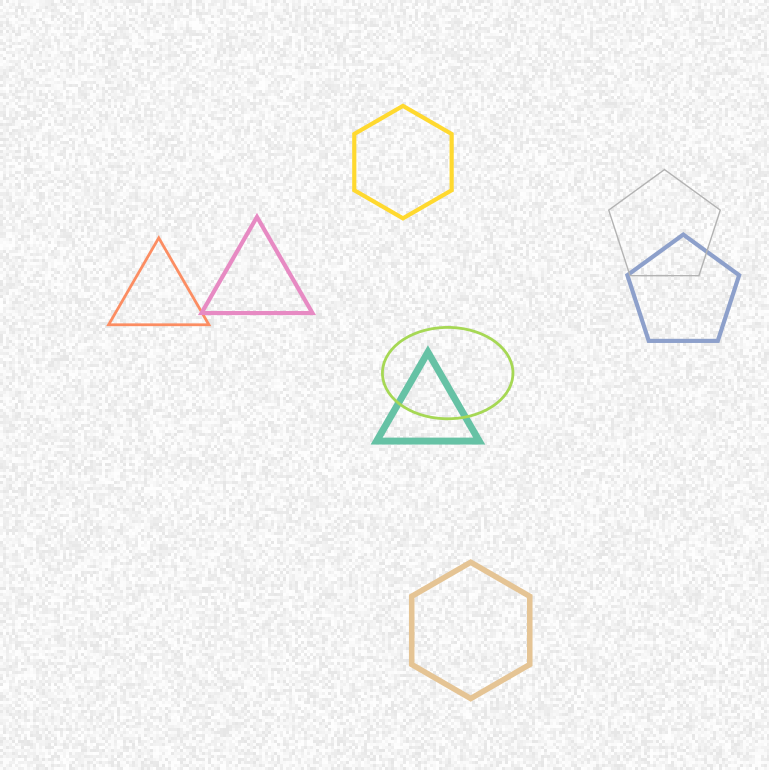[{"shape": "triangle", "thickness": 2.5, "radius": 0.38, "center": [0.556, 0.466]}, {"shape": "triangle", "thickness": 1, "radius": 0.38, "center": [0.206, 0.616]}, {"shape": "pentagon", "thickness": 1.5, "radius": 0.38, "center": [0.887, 0.619]}, {"shape": "triangle", "thickness": 1.5, "radius": 0.42, "center": [0.334, 0.635]}, {"shape": "oval", "thickness": 1, "radius": 0.42, "center": [0.581, 0.515]}, {"shape": "hexagon", "thickness": 1.5, "radius": 0.37, "center": [0.523, 0.789]}, {"shape": "hexagon", "thickness": 2, "radius": 0.44, "center": [0.611, 0.181]}, {"shape": "pentagon", "thickness": 0.5, "radius": 0.38, "center": [0.863, 0.704]}]